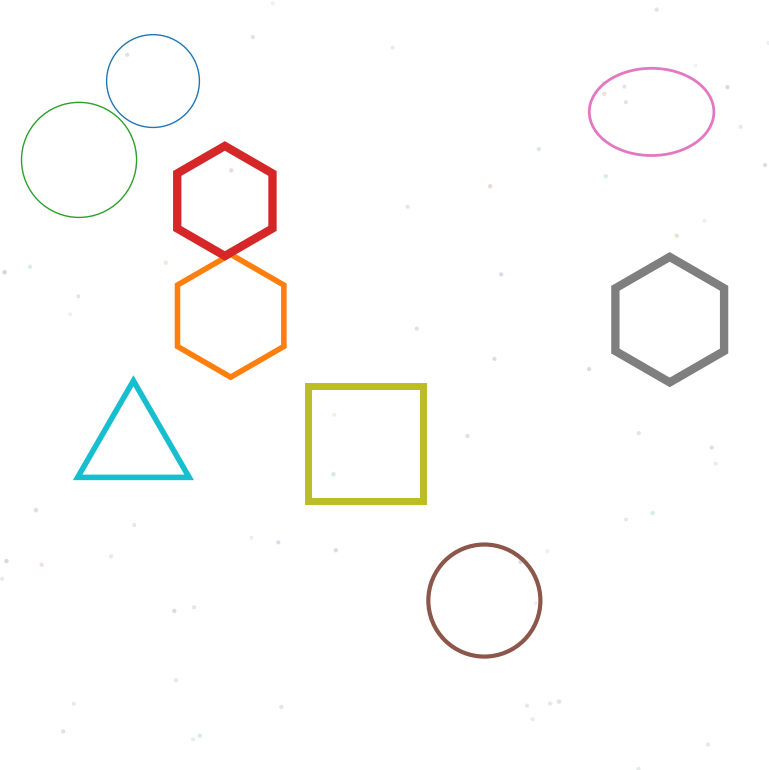[{"shape": "circle", "thickness": 0.5, "radius": 0.3, "center": [0.199, 0.895]}, {"shape": "hexagon", "thickness": 2, "radius": 0.4, "center": [0.3, 0.59]}, {"shape": "circle", "thickness": 0.5, "radius": 0.37, "center": [0.103, 0.792]}, {"shape": "hexagon", "thickness": 3, "radius": 0.36, "center": [0.292, 0.739]}, {"shape": "circle", "thickness": 1.5, "radius": 0.36, "center": [0.629, 0.22]}, {"shape": "oval", "thickness": 1, "radius": 0.4, "center": [0.846, 0.855]}, {"shape": "hexagon", "thickness": 3, "radius": 0.41, "center": [0.87, 0.585]}, {"shape": "square", "thickness": 2.5, "radius": 0.37, "center": [0.475, 0.424]}, {"shape": "triangle", "thickness": 2, "radius": 0.42, "center": [0.173, 0.422]}]